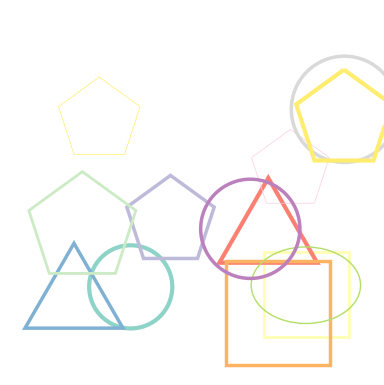[{"shape": "circle", "thickness": 3, "radius": 0.54, "center": [0.34, 0.255]}, {"shape": "square", "thickness": 2, "radius": 0.55, "center": [0.796, 0.235]}, {"shape": "pentagon", "thickness": 2.5, "radius": 0.6, "center": [0.443, 0.425]}, {"shape": "triangle", "thickness": 3, "radius": 0.73, "center": [0.697, 0.391]}, {"shape": "triangle", "thickness": 2.5, "radius": 0.73, "center": [0.192, 0.221]}, {"shape": "square", "thickness": 2.5, "radius": 0.68, "center": [0.722, 0.187]}, {"shape": "oval", "thickness": 1, "radius": 0.71, "center": [0.795, 0.259]}, {"shape": "pentagon", "thickness": 0.5, "radius": 0.53, "center": [0.754, 0.558]}, {"shape": "circle", "thickness": 2.5, "radius": 0.69, "center": [0.895, 0.716]}, {"shape": "circle", "thickness": 2.5, "radius": 0.64, "center": [0.65, 0.406]}, {"shape": "pentagon", "thickness": 2, "radius": 0.73, "center": [0.214, 0.408]}, {"shape": "pentagon", "thickness": 3, "radius": 0.65, "center": [0.893, 0.689]}, {"shape": "pentagon", "thickness": 0.5, "radius": 0.56, "center": [0.258, 0.689]}]